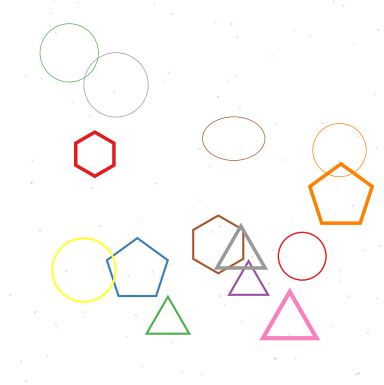[{"shape": "circle", "thickness": 1, "radius": 0.31, "center": [0.785, 0.334]}, {"shape": "hexagon", "thickness": 2.5, "radius": 0.29, "center": [0.246, 0.599]}, {"shape": "pentagon", "thickness": 1.5, "radius": 0.42, "center": [0.357, 0.298]}, {"shape": "circle", "thickness": 0.5, "radius": 0.38, "center": [0.18, 0.863]}, {"shape": "triangle", "thickness": 1.5, "radius": 0.32, "center": [0.436, 0.165]}, {"shape": "triangle", "thickness": 1.5, "radius": 0.29, "center": [0.646, 0.263]}, {"shape": "circle", "thickness": 0.5, "radius": 0.35, "center": [0.882, 0.61]}, {"shape": "pentagon", "thickness": 2.5, "radius": 0.43, "center": [0.886, 0.489]}, {"shape": "circle", "thickness": 1.5, "radius": 0.41, "center": [0.218, 0.299]}, {"shape": "hexagon", "thickness": 1.5, "radius": 0.38, "center": [0.567, 0.365]}, {"shape": "oval", "thickness": 0.5, "radius": 0.41, "center": [0.607, 0.64]}, {"shape": "triangle", "thickness": 3, "radius": 0.4, "center": [0.753, 0.162]}, {"shape": "triangle", "thickness": 2.5, "radius": 0.36, "center": [0.626, 0.34]}, {"shape": "circle", "thickness": 0.5, "radius": 0.42, "center": [0.301, 0.779]}]